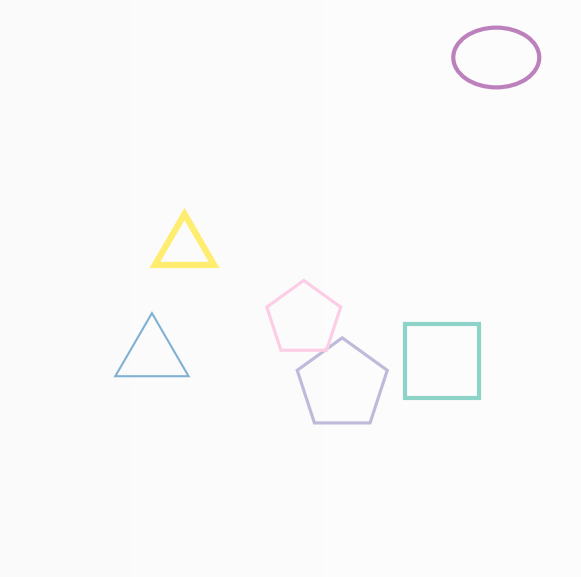[{"shape": "square", "thickness": 2, "radius": 0.32, "center": [0.76, 0.374]}, {"shape": "pentagon", "thickness": 1.5, "radius": 0.41, "center": [0.589, 0.333]}, {"shape": "triangle", "thickness": 1, "radius": 0.36, "center": [0.261, 0.384]}, {"shape": "pentagon", "thickness": 1.5, "radius": 0.33, "center": [0.523, 0.447]}, {"shape": "oval", "thickness": 2, "radius": 0.37, "center": [0.854, 0.9]}, {"shape": "triangle", "thickness": 3, "radius": 0.29, "center": [0.317, 0.57]}]